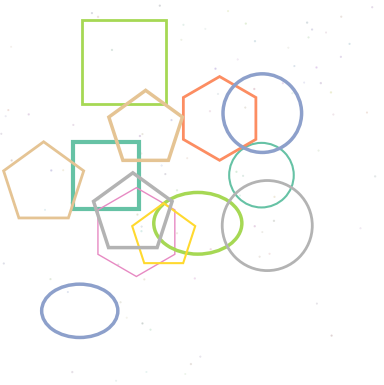[{"shape": "square", "thickness": 3, "radius": 0.43, "center": [0.275, 0.545]}, {"shape": "circle", "thickness": 1.5, "radius": 0.42, "center": [0.679, 0.545]}, {"shape": "hexagon", "thickness": 2, "radius": 0.54, "center": [0.57, 0.692]}, {"shape": "circle", "thickness": 2.5, "radius": 0.51, "center": [0.681, 0.706]}, {"shape": "oval", "thickness": 2.5, "radius": 0.49, "center": [0.207, 0.193]}, {"shape": "hexagon", "thickness": 1, "radius": 0.58, "center": [0.354, 0.397]}, {"shape": "oval", "thickness": 2.5, "radius": 0.57, "center": [0.514, 0.42]}, {"shape": "square", "thickness": 2, "radius": 0.55, "center": [0.321, 0.839]}, {"shape": "pentagon", "thickness": 1.5, "radius": 0.43, "center": [0.425, 0.386]}, {"shape": "pentagon", "thickness": 2.5, "radius": 0.5, "center": [0.378, 0.665]}, {"shape": "pentagon", "thickness": 2, "radius": 0.55, "center": [0.113, 0.522]}, {"shape": "pentagon", "thickness": 2.5, "radius": 0.54, "center": [0.345, 0.444]}, {"shape": "circle", "thickness": 2, "radius": 0.58, "center": [0.694, 0.414]}]